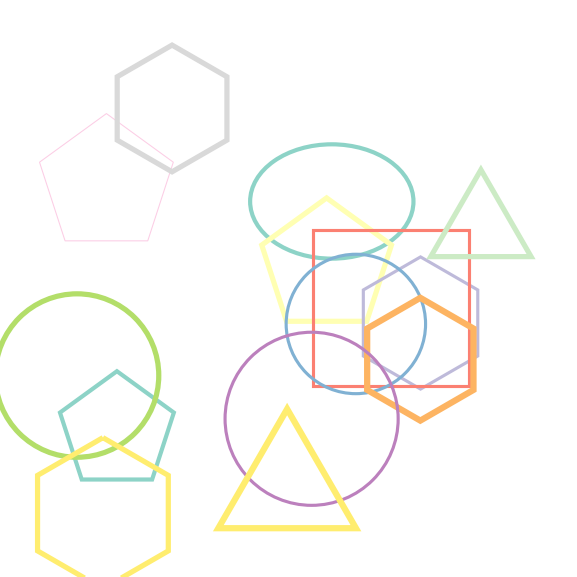[{"shape": "oval", "thickness": 2, "radius": 0.71, "center": [0.575, 0.65]}, {"shape": "pentagon", "thickness": 2, "radius": 0.52, "center": [0.202, 0.253]}, {"shape": "pentagon", "thickness": 2.5, "radius": 0.59, "center": [0.566, 0.538]}, {"shape": "hexagon", "thickness": 1.5, "radius": 0.57, "center": [0.728, 0.44]}, {"shape": "square", "thickness": 1.5, "radius": 0.67, "center": [0.677, 0.466]}, {"shape": "circle", "thickness": 1.5, "radius": 0.6, "center": [0.616, 0.438]}, {"shape": "hexagon", "thickness": 3, "radius": 0.53, "center": [0.728, 0.377]}, {"shape": "circle", "thickness": 2.5, "radius": 0.71, "center": [0.133, 0.349]}, {"shape": "pentagon", "thickness": 0.5, "radius": 0.61, "center": [0.184, 0.681]}, {"shape": "hexagon", "thickness": 2.5, "radius": 0.55, "center": [0.298, 0.811]}, {"shape": "circle", "thickness": 1.5, "radius": 0.75, "center": [0.54, 0.274]}, {"shape": "triangle", "thickness": 2.5, "radius": 0.5, "center": [0.833, 0.605]}, {"shape": "triangle", "thickness": 3, "radius": 0.69, "center": [0.497, 0.153]}, {"shape": "hexagon", "thickness": 2.5, "radius": 0.65, "center": [0.178, 0.111]}]